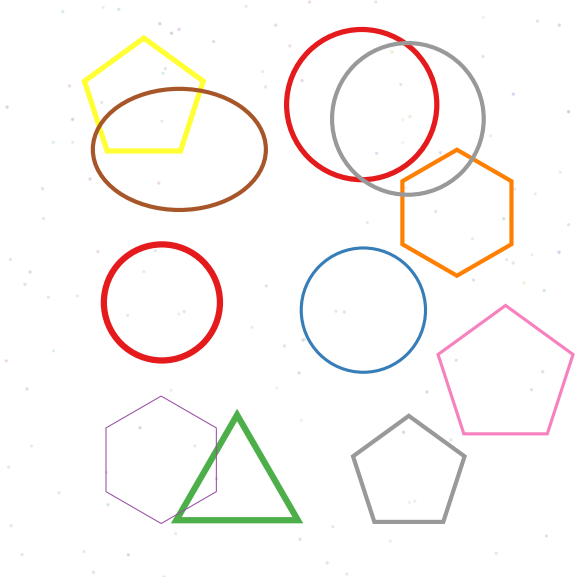[{"shape": "circle", "thickness": 2.5, "radius": 0.65, "center": [0.626, 0.818]}, {"shape": "circle", "thickness": 3, "radius": 0.5, "center": [0.28, 0.475]}, {"shape": "circle", "thickness": 1.5, "radius": 0.54, "center": [0.629, 0.462]}, {"shape": "triangle", "thickness": 3, "radius": 0.61, "center": [0.411, 0.159]}, {"shape": "hexagon", "thickness": 0.5, "radius": 0.55, "center": [0.279, 0.203]}, {"shape": "hexagon", "thickness": 2, "radius": 0.55, "center": [0.791, 0.631]}, {"shape": "pentagon", "thickness": 2.5, "radius": 0.54, "center": [0.249, 0.825]}, {"shape": "oval", "thickness": 2, "radius": 0.75, "center": [0.311, 0.74]}, {"shape": "pentagon", "thickness": 1.5, "radius": 0.61, "center": [0.875, 0.347]}, {"shape": "pentagon", "thickness": 2, "radius": 0.51, "center": [0.708, 0.178]}, {"shape": "circle", "thickness": 2, "radius": 0.66, "center": [0.706, 0.793]}]